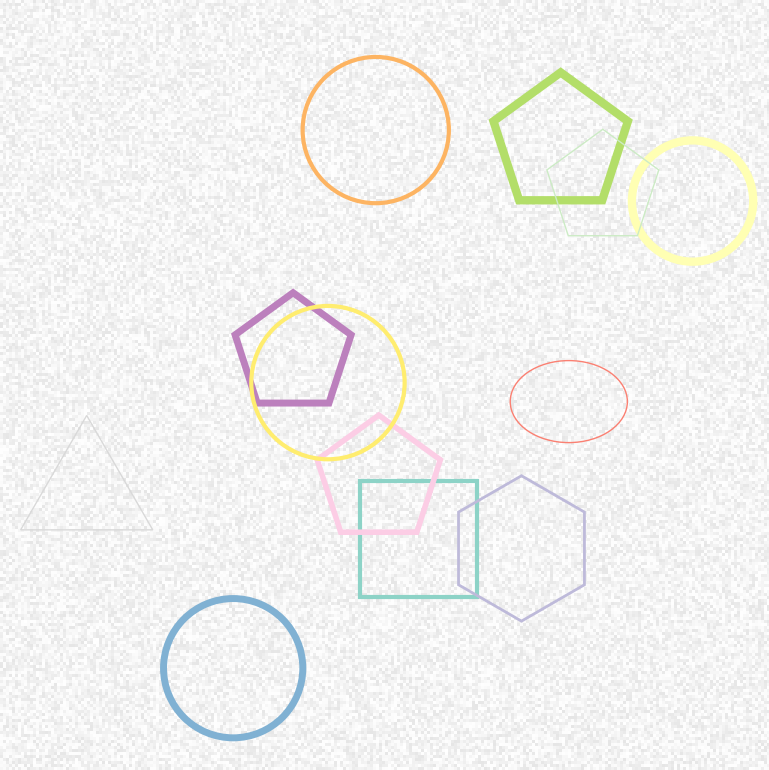[{"shape": "square", "thickness": 1.5, "radius": 0.38, "center": [0.544, 0.3]}, {"shape": "circle", "thickness": 3, "radius": 0.39, "center": [0.899, 0.739]}, {"shape": "hexagon", "thickness": 1, "radius": 0.47, "center": [0.677, 0.288]}, {"shape": "oval", "thickness": 0.5, "radius": 0.38, "center": [0.739, 0.478]}, {"shape": "circle", "thickness": 2.5, "radius": 0.45, "center": [0.303, 0.132]}, {"shape": "circle", "thickness": 1.5, "radius": 0.47, "center": [0.488, 0.831]}, {"shape": "pentagon", "thickness": 3, "radius": 0.46, "center": [0.728, 0.814]}, {"shape": "pentagon", "thickness": 2, "radius": 0.42, "center": [0.492, 0.377]}, {"shape": "triangle", "thickness": 0.5, "radius": 0.5, "center": [0.113, 0.361]}, {"shape": "pentagon", "thickness": 2.5, "radius": 0.4, "center": [0.381, 0.541]}, {"shape": "pentagon", "thickness": 0.5, "radius": 0.38, "center": [0.783, 0.756]}, {"shape": "circle", "thickness": 1.5, "radius": 0.5, "center": [0.426, 0.503]}]